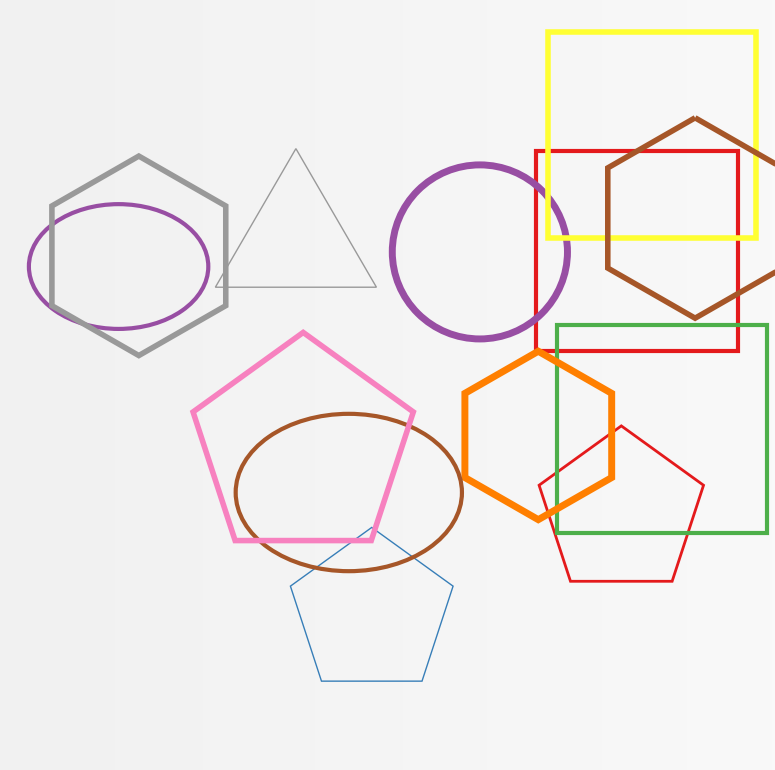[{"shape": "square", "thickness": 1.5, "radius": 0.65, "center": [0.822, 0.674]}, {"shape": "pentagon", "thickness": 1, "radius": 0.56, "center": [0.802, 0.335]}, {"shape": "pentagon", "thickness": 0.5, "radius": 0.55, "center": [0.48, 0.205]}, {"shape": "square", "thickness": 1.5, "radius": 0.68, "center": [0.854, 0.443]}, {"shape": "oval", "thickness": 1.5, "radius": 0.58, "center": [0.153, 0.654]}, {"shape": "circle", "thickness": 2.5, "radius": 0.57, "center": [0.619, 0.673]}, {"shape": "hexagon", "thickness": 2.5, "radius": 0.55, "center": [0.695, 0.434]}, {"shape": "square", "thickness": 2, "radius": 0.67, "center": [0.841, 0.825]}, {"shape": "oval", "thickness": 1.5, "radius": 0.73, "center": [0.45, 0.36]}, {"shape": "hexagon", "thickness": 2, "radius": 0.65, "center": [0.897, 0.717]}, {"shape": "pentagon", "thickness": 2, "radius": 0.75, "center": [0.391, 0.419]}, {"shape": "triangle", "thickness": 0.5, "radius": 0.6, "center": [0.382, 0.687]}, {"shape": "hexagon", "thickness": 2, "radius": 0.65, "center": [0.179, 0.668]}]